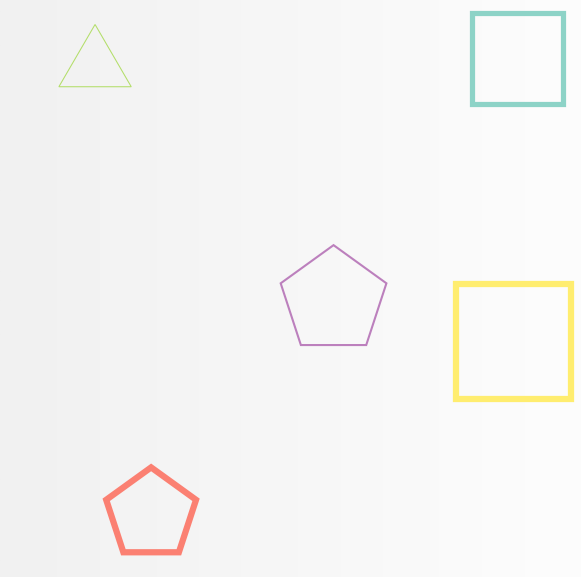[{"shape": "square", "thickness": 2.5, "radius": 0.4, "center": [0.89, 0.898]}, {"shape": "pentagon", "thickness": 3, "radius": 0.41, "center": [0.26, 0.109]}, {"shape": "triangle", "thickness": 0.5, "radius": 0.36, "center": [0.164, 0.885]}, {"shape": "pentagon", "thickness": 1, "radius": 0.48, "center": [0.574, 0.479]}, {"shape": "square", "thickness": 3, "radius": 0.49, "center": [0.883, 0.408]}]